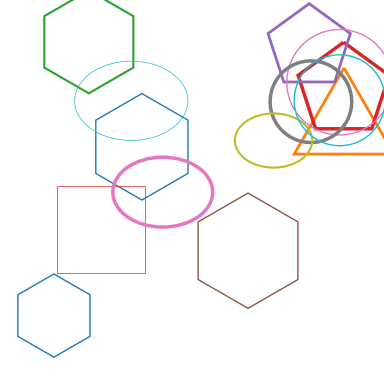[{"shape": "hexagon", "thickness": 1, "radius": 0.54, "center": [0.14, 0.18]}, {"shape": "hexagon", "thickness": 1, "radius": 0.69, "center": [0.369, 0.619]}, {"shape": "triangle", "thickness": 2, "radius": 0.75, "center": [0.894, 0.674]}, {"shape": "hexagon", "thickness": 1.5, "radius": 0.67, "center": [0.231, 0.891]}, {"shape": "pentagon", "thickness": 2.5, "radius": 0.62, "center": [0.893, 0.766]}, {"shape": "square", "thickness": 0.5, "radius": 0.57, "center": [0.262, 0.404]}, {"shape": "pentagon", "thickness": 2, "radius": 0.56, "center": [0.803, 0.878]}, {"shape": "hexagon", "thickness": 1, "radius": 0.75, "center": [0.644, 0.349]}, {"shape": "circle", "thickness": 1, "radius": 0.69, "center": [0.882, 0.786]}, {"shape": "oval", "thickness": 2.5, "radius": 0.65, "center": [0.423, 0.501]}, {"shape": "circle", "thickness": 2.5, "radius": 0.53, "center": [0.808, 0.736]}, {"shape": "oval", "thickness": 1.5, "radius": 0.5, "center": [0.711, 0.635]}, {"shape": "oval", "thickness": 0.5, "radius": 0.74, "center": [0.341, 0.738]}, {"shape": "circle", "thickness": 1, "radius": 0.59, "center": [0.882, 0.74]}]